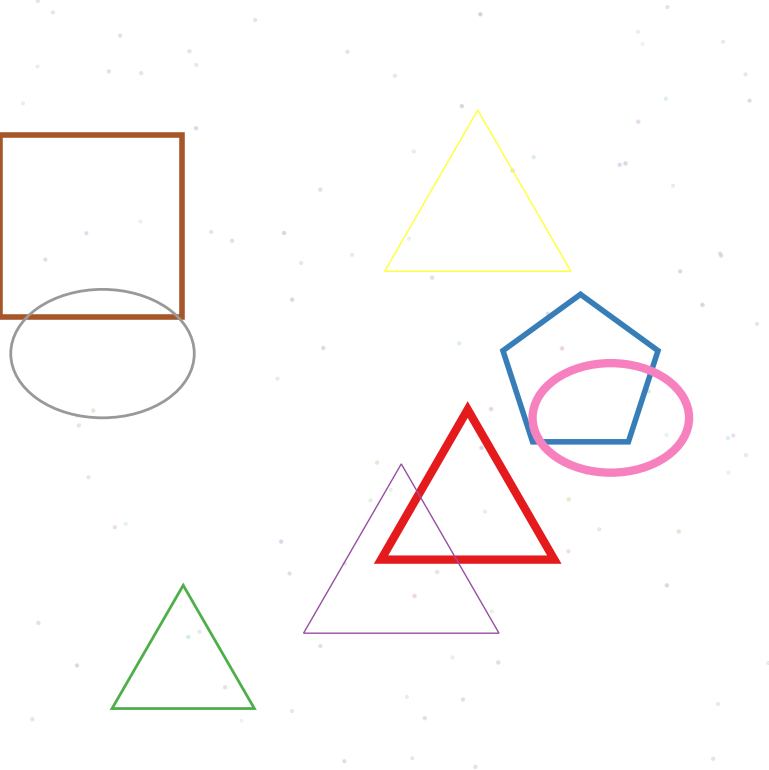[{"shape": "triangle", "thickness": 3, "radius": 0.65, "center": [0.607, 0.338]}, {"shape": "pentagon", "thickness": 2, "radius": 0.53, "center": [0.754, 0.512]}, {"shape": "triangle", "thickness": 1, "radius": 0.53, "center": [0.238, 0.133]}, {"shape": "triangle", "thickness": 0.5, "radius": 0.73, "center": [0.521, 0.251]}, {"shape": "triangle", "thickness": 0.5, "radius": 0.7, "center": [0.62, 0.718]}, {"shape": "square", "thickness": 2, "radius": 0.59, "center": [0.118, 0.706]}, {"shape": "oval", "thickness": 3, "radius": 0.51, "center": [0.793, 0.457]}, {"shape": "oval", "thickness": 1, "radius": 0.6, "center": [0.133, 0.541]}]